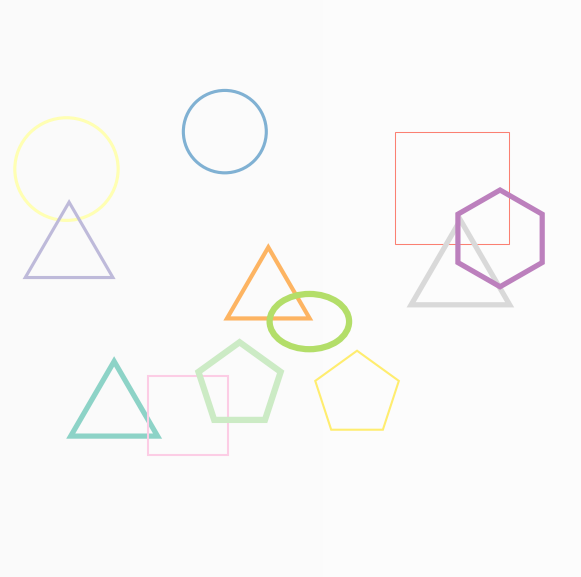[{"shape": "triangle", "thickness": 2.5, "radius": 0.43, "center": [0.196, 0.287]}, {"shape": "circle", "thickness": 1.5, "radius": 0.44, "center": [0.114, 0.706]}, {"shape": "triangle", "thickness": 1.5, "radius": 0.44, "center": [0.119, 0.562]}, {"shape": "square", "thickness": 0.5, "radius": 0.49, "center": [0.778, 0.673]}, {"shape": "circle", "thickness": 1.5, "radius": 0.36, "center": [0.387, 0.771]}, {"shape": "triangle", "thickness": 2, "radius": 0.41, "center": [0.462, 0.489]}, {"shape": "oval", "thickness": 3, "radius": 0.34, "center": [0.532, 0.442]}, {"shape": "square", "thickness": 1, "radius": 0.34, "center": [0.323, 0.28]}, {"shape": "triangle", "thickness": 2.5, "radius": 0.49, "center": [0.792, 0.52]}, {"shape": "hexagon", "thickness": 2.5, "radius": 0.42, "center": [0.86, 0.586]}, {"shape": "pentagon", "thickness": 3, "radius": 0.37, "center": [0.412, 0.332]}, {"shape": "pentagon", "thickness": 1, "radius": 0.38, "center": [0.614, 0.316]}]